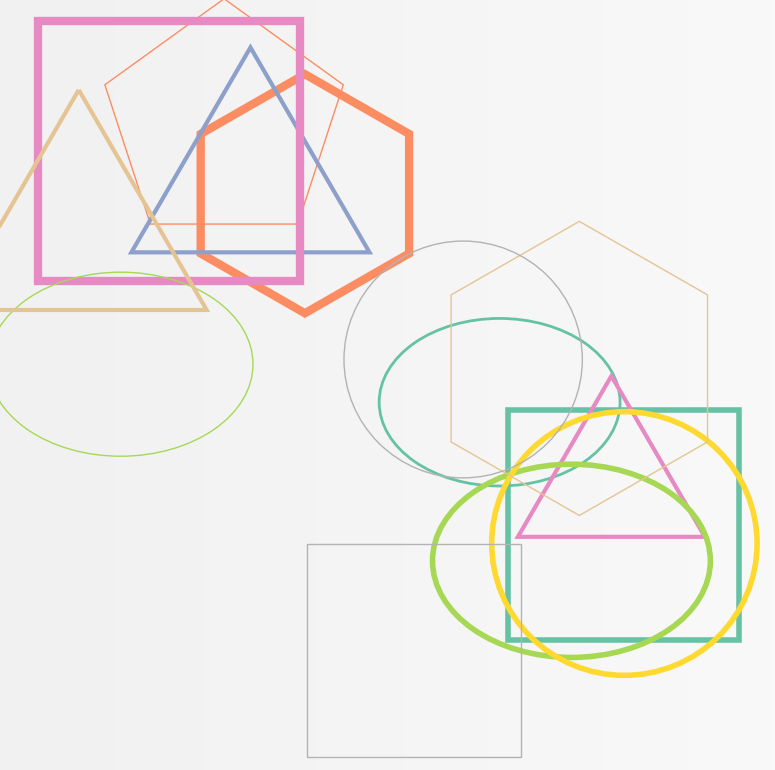[{"shape": "square", "thickness": 2, "radius": 0.75, "center": [0.805, 0.318]}, {"shape": "oval", "thickness": 1, "radius": 0.78, "center": [0.645, 0.478]}, {"shape": "pentagon", "thickness": 0.5, "radius": 0.81, "center": [0.289, 0.84]}, {"shape": "hexagon", "thickness": 3, "radius": 0.78, "center": [0.393, 0.748]}, {"shape": "triangle", "thickness": 1.5, "radius": 0.89, "center": [0.323, 0.761]}, {"shape": "triangle", "thickness": 1.5, "radius": 0.7, "center": [0.789, 0.372]}, {"shape": "square", "thickness": 3, "radius": 0.84, "center": [0.218, 0.804]}, {"shape": "oval", "thickness": 0.5, "radius": 0.85, "center": [0.156, 0.527]}, {"shape": "oval", "thickness": 2, "radius": 0.9, "center": [0.737, 0.272]}, {"shape": "circle", "thickness": 2, "radius": 0.86, "center": [0.806, 0.294]}, {"shape": "hexagon", "thickness": 0.5, "radius": 0.95, "center": [0.748, 0.522]}, {"shape": "triangle", "thickness": 1.5, "radius": 0.95, "center": [0.102, 0.693]}, {"shape": "square", "thickness": 0.5, "radius": 0.69, "center": [0.534, 0.155]}, {"shape": "circle", "thickness": 0.5, "radius": 0.77, "center": [0.598, 0.533]}]